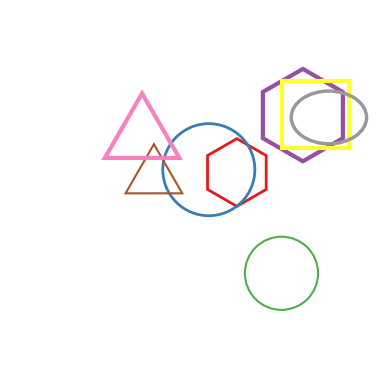[{"shape": "hexagon", "thickness": 2, "radius": 0.44, "center": [0.615, 0.552]}, {"shape": "circle", "thickness": 2, "radius": 0.6, "center": [0.542, 0.559]}, {"shape": "circle", "thickness": 1.5, "radius": 0.48, "center": [0.731, 0.29]}, {"shape": "hexagon", "thickness": 3, "radius": 0.6, "center": [0.787, 0.701]}, {"shape": "square", "thickness": 3, "radius": 0.43, "center": [0.819, 0.703]}, {"shape": "triangle", "thickness": 1.5, "radius": 0.43, "center": [0.4, 0.54]}, {"shape": "triangle", "thickness": 3, "radius": 0.56, "center": [0.369, 0.646]}, {"shape": "oval", "thickness": 2.5, "radius": 0.49, "center": [0.854, 0.695]}]